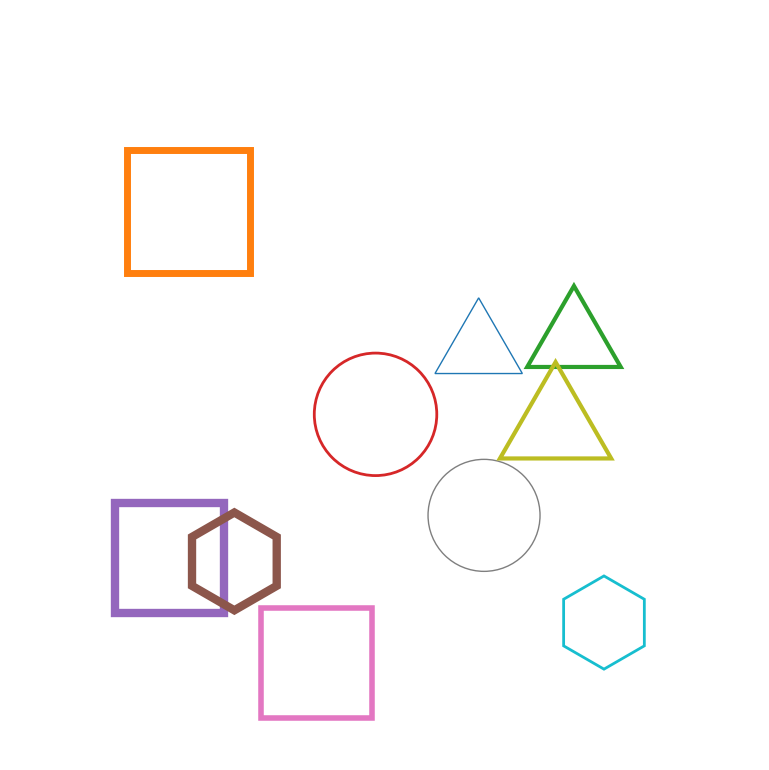[{"shape": "triangle", "thickness": 0.5, "radius": 0.33, "center": [0.622, 0.548]}, {"shape": "square", "thickness": 2.5, "radius": 0.4, "center": [0.244, 0.726]}, {"shape": "triangle", "thickness": 1.5, "radius": 0.35, "center": [0.745, 0.558]}, {"shape": "circle", "thickness": 1, "radius": 0.4, "center": [0.488, 0.462]}, {"shape": "square", "thickness": 3, "radius": 0.36, "center": [0.22, 0.276]}, {"shape": "hexagon", "thickness": 3, "radius": 0.32, "center": [0.304, 0.271]}, {"shape": "square", "thickness": 2, "radius": 0.36, "center": [0.411, 0.139]}, {"shape": "circle", "thickness": 0.5, "radius": 0.36, "center": [0.629, 0.331]}, {"shape": "triangle", "thickness": 1.5, "radius": 0.42, "center": [0.722, 0.446]}, {"shape": "hexagon", "thickness": 1, "radius": 0.3, "center": [0.784, 0.191]}]